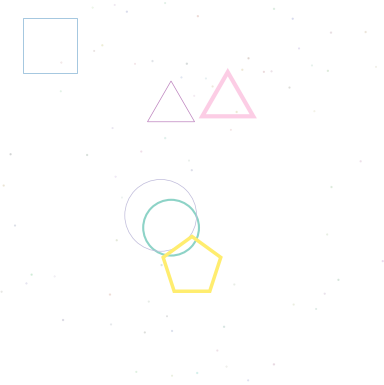[{"shape": "circle", "thickness": 1.5, "radius": 0.36, "center": [0.444, 0.409]}, {"shape": "circle", "thickness": 0.5, "radius": 0.47, "center": [0.417, 0.441]}, {"shape": "square", "thickness": 0.5, "radius": 0.35, "center": [0.13, 0.882]}, {"shape": "triangle", "thickness": 3, "radius": 0.38, "center": [0.592, 0.736]}, {"shape": "triangle", "thickness": 0.5, "radius": 0.35, "center": [0.444, 0.719]}, {"shape": "pentagon", "thickness": 2.5, "radius": 0.39, "center": [0.499, 0.307]}]